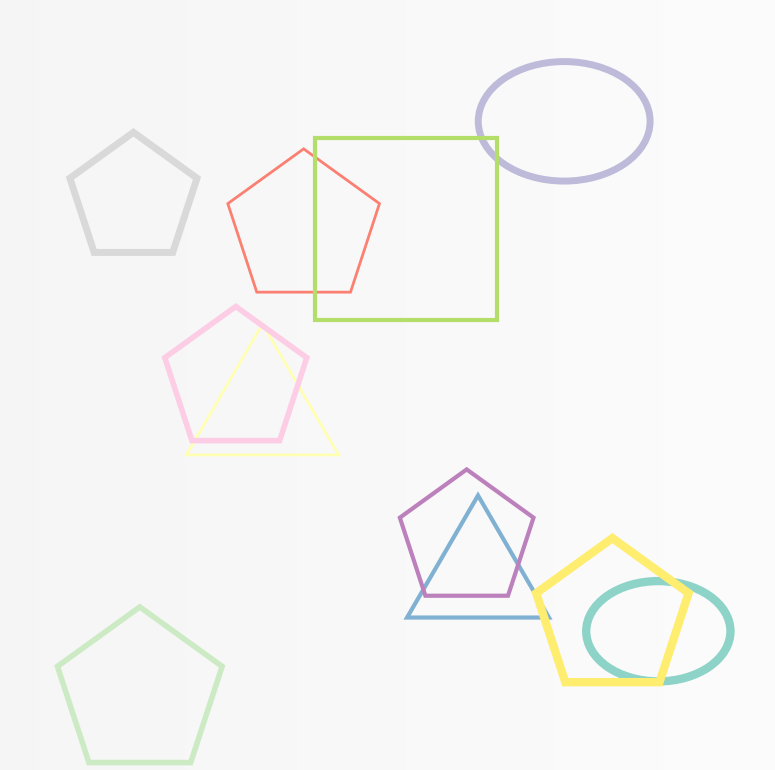[{"shape": "oval", "thickness": 3, "radius": 0.47, "center": [0.849, 0.18]}, {"shape": "triangle", "thickness": 1, "radius": 0.57, "center": [0.339, 0.466]}, {"shape": "oval", "thickness": 2.5, "radius": 0.55, "center": [0.728, 0.842]}, {"shape": "pentagon", "thickness": 1, "radius": 0.51, "center": [0.392, 0.704]}, {"shape": "triangle", "thickness": 1.5, "radius": 0.53, "center": [0.617, 0.251]}, {"shape": "square", "thickness": 1.5, "radius": 0.59, "center": [0.524, 0.703]}, {"shape": "pentagon", "thickness": 2, "radius": 0.48, "center": [0.304, 0.506]}, {"shape": "pentagon", "thickness": 2.5, "radius": 0.43, "center": [0.172, 0.742]}, {"shape": "pentagon", "thickness": 1.5, "radius": 0.45, "center": [0.602, 0.3]}, {"shape": "pentagon", "thickness": 2, "radius": 0.56, "center": [0.18, 0.1]}, {"shape": "pentagon", "thickness": 3, "radius": 0.52, "center": [0.79, 0.198]}]